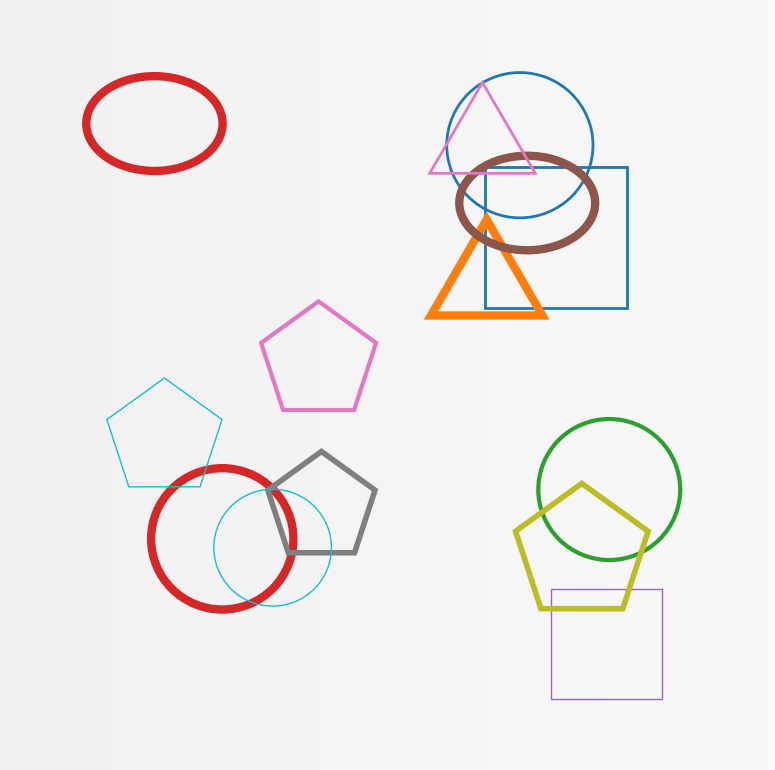[{"shape": "circle", "thickness": 1, "radius": 0.47, "center": [0.671, 0.811]}, {"shape": "square", "thickness": 1, "radius": 0.46, "center": [0.717, 0.692]}, {"shape": "triangle", "thickness": 3, "radius": 0.42, "center": [0.628, 0.632]}, {"shape": "circle", "thickness": 1.5, "radius": 0.46, "center": [0.786, 0.364]}, {"shape": "oval", "thickness": 3, "radius": 0.44, "center": [0.199, 0.84]}, {"shape": "circle", "thickness": 3, "radius": 0.46, "center": [0.287, 0.3]}, {"shape": "square", "thickness": 0.5, "radius": 0.36, "center": [0.783, 0.163]}, {"shape": "oval", "thickness": 3, "radius": 0.44, "center": [0.68, 0.736]}, {"shape": "pentagon", "thickness": 1.5, "radius": 0.39, "center": [0.411, 0.531]}, {"shape": "triangle", "thickness": 1, "radius": 0.39, "center": [0.623, 0.814]}, {"shape": "pentagon", "thickness": 2, "radius": 0.36, "center": [0.415, 0.341]}, {"shape": "pentagon", "thickness": 2, "radius": 0.45, "center": [0.751, 0.282]}, {"shape": "circle", "thickness": 0.5, "radius": 0.38, "center": [0.352, 0.289]}, {"shape": "pentagon", "thickness": 0.5, "radius": 0.39, "center": [0.212, 0.431]}]